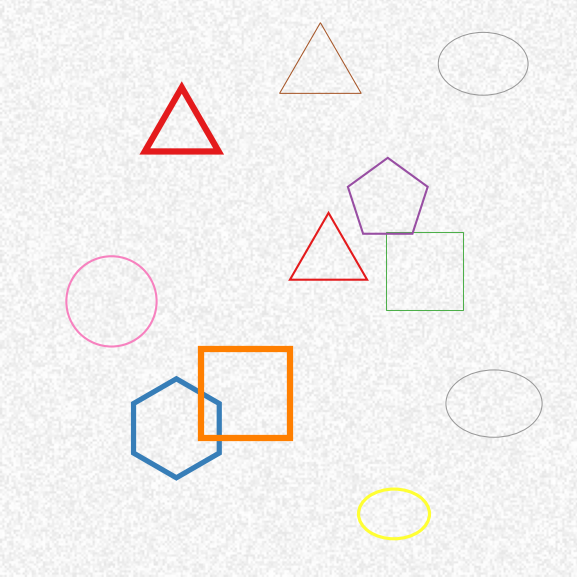[{"shape": "triangle", "thickness": 1, "radius": 0.39, "center": [0.569, 0.553]}, {"shape": "triangle", "thickness": 3, "radius": 0.37, "center": [0.315, 0.774]}, {"shape": "hexagon", "thickness": 2.5, "radius": 0.43, "center": [0.305, 0.258]}, {"shape": "square", "thickness": 0.5, "radius": 0.34, "center": [0.735, 0.53]}, {"shape": "pentagon", "thickness": 1, "radius": 0.36, "center": [0.671, 0.653]}, {"shape": "square", "thickness": 3, "radius": 0.38, "center": [0.426, 0.317]}, {"shape": "oval", "thickness": 1.5, "radius": 0.31, "center": [0.682, 0.109]}, {"shape": "triangle", "thickness": 0.5, "radius": 0.41, "center": [0.555, 0.878]}, {"shape": "circle", "thickness": 1, "radius": 0.39, "center": [0.193, 0.477]}, {"shape": "oval", "thickness": 0.5, "radius": 0.42, "center": [0.855, 0.3]}, {"shape": "oval", "thickness": 0.5, "radius": 0.39, "center": [0.837, 0.889]}]